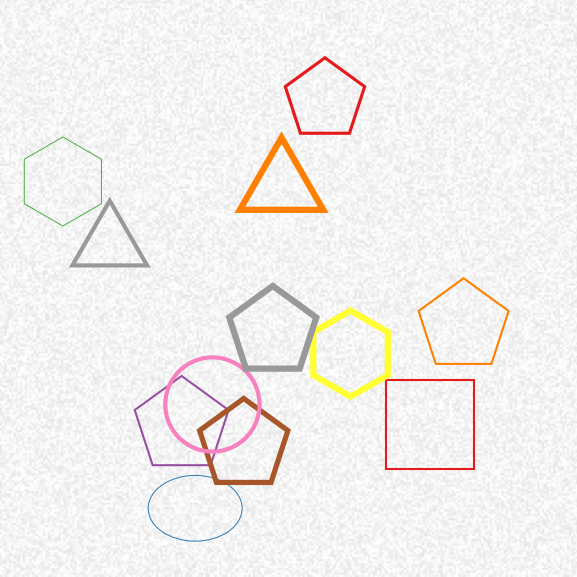[{"shape": "square", "thickness": 1, "radius": 0.38, "center": [0.745, 0.264]}, {"shape": "pentagon", "thickness": 1.5, "radius": 0.36, "center": [0.563, 0.827]}, {"shape": "oval", "thickness": 0.5, "radius": 0.41, "center": [0.338, 0.119]}, {"shape": "hexagon", "thickness": 0.5, "radius": 0.39, "center": [0.109, 0.685]}, {"shape": "pentagon", "thickness": 1, "radius": 0.43, "center": [0.315, 0.263]}, {"shape": "triangle", "thickness": 3, "radius": 0.42, "center": [0.488, 0.677]}, {"shape": "pentagon", "thickness": 1, "radius": 0.41, "center": [0.803, 0.435]}, {"shape": "hexagon", "thickness": 3, "radius": 0.37, "center": [0.607, 0.387]}, {"shape": "pentagon", "thickness": 2.5, "radius": 0.4, "center": [0.422, 0.229]}, {"shape": "circle", "thickness": 2, "radius": 0.41, "center": [0.368, 0.299]}, {"shape": "pentagon", "thickness": 3, "radius": 0.4, "center": [0.472, 0.425]}, {"shape": "triangle", "thickness": 2, "radius": 0.37, "center": [0.19, 0.577]}]